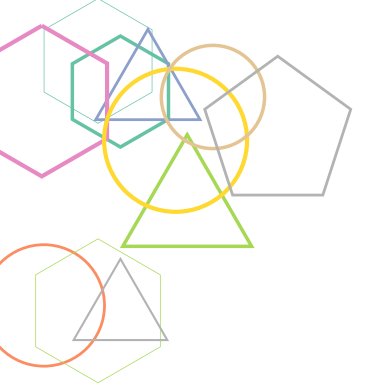[{"shape": "hexagon", "thickness": 0.5, "radius": 0.81, "center": [0.255, 0.842]}, {"shape": "hexagon", "thickness": 2.5, "radius": 0.72, "center": [0.313, 0.762]}, {"shape": "circle", "thickness": 2, "radius": 0.79, "center": [0.114, 0.207]}, {"shape": "triangle", "thickness": 2, "radius": 0.78, "center": [0.384, 0.767]}, {"shape": "hexagon", "thickness": 3, "radius": 0.98, "center": [0.109, 0.738]}, {"shape": "triangle", "thickness": 2.5, "radius": 0.97, "center": [0.486, 0.457]}, {"shape": "hexagon", "thickness": 0.5, "radius": 0.93, "center": [0.255, 0.193]}, {"shape": "circle", "thickness": 3, "radius": 0.93, "center": [0.456, 0.636]}, {"shape": "circle", "thickness": 2.5, "radius": 0.67, "center": [0.553, 0.748]}, {"shape": "triangle", "thickness": 1.5, "radius": 0.7, "center": [0.313, 0.187]}, {"shape": "pentagon", "thickness": 2, "radius": 1.0, "center": [0.721, 0.655]}]